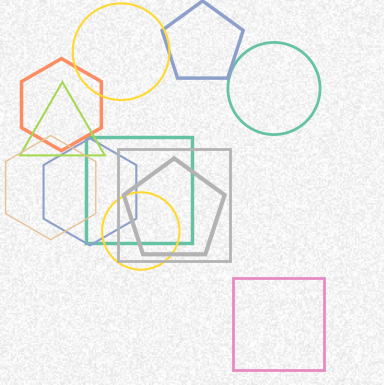[{"shape": "circle", "thickness": 2, "radius": 0.6, "center": [0.712, 0.77]}, {"shape": "square", "thickness": 2.5, "radius": 0.69, "center": [0.361, 0.506]}, {"shape": "hexagon", "thickness": 2.5, "radius": 0.6, "center": [0.16, 0.728]}, {"shape": "pentagon", "thickness": 2.5, "radius": 0.55, "center": [0.526, 0.887]}, {"shape": "hexagon", "thickness": 1.5, "radius": 0.7, "center": [0.234, 0.502]}, {"shape": "square", "thickness": 2, "radius": 0.59, "center": [0.723, 0.159]}, {"shape": "triangle", "thickness": 1.5, "radius": 0.64, "center": [0.162, 0.66]}, {"shape": "circle", "thickness": 1.5, "radius": 0.5, "center": [0.366, 0.4]}, {"shape": "circle", "thickness": 1.5, "radius": 0.63, "center": [0.315, 0.866]}, {"shape": "hexagon", "thickness": 1, "radius": 0.68, "center": [0.132, 0.513]}, {"shape": "square", "thickness": 2, "radius": 0.73, "center": [0.452, 0.468]}, {"shape": "pentagon", "thickness": 3, "radius": 0.69, "center": [0.452, 0.451]}]